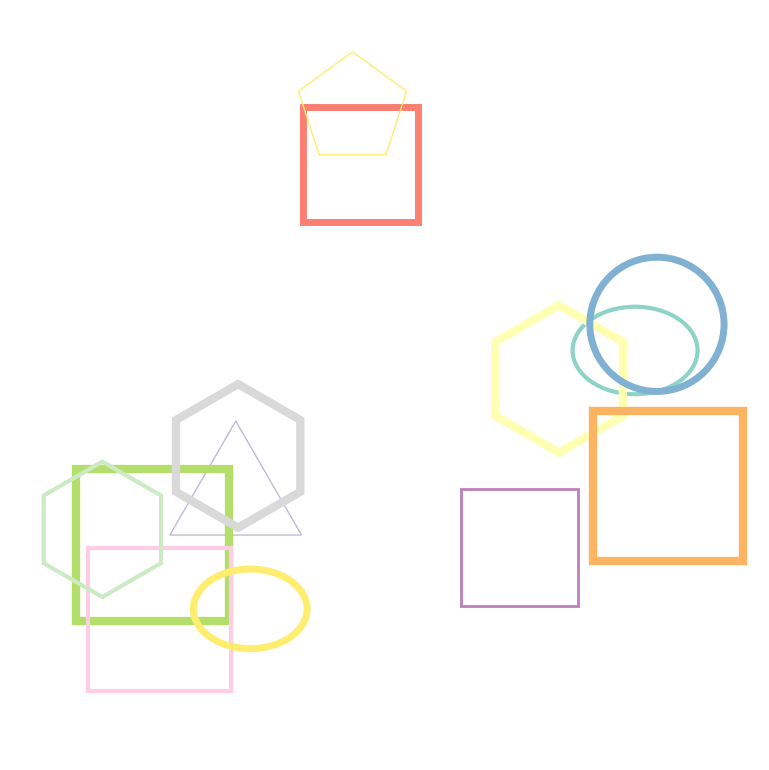[{"shape": "oval", "thickness": 1.5, "radius": 0.41, "center": [0.825, 0.545]}, {"shape": "hexagon", "thickness": 3, "radius": 0.48, "center": [0.726, 0.508]}, {"shape": "triangle", "thickness": 0.5, "radius": 0.49, "center": [0.306, 0.354]}, {"shape": "square", "thickness": 2.5, "radius": 0.37, "center": [0.468, 0.786]}, {"shape": "circle", "thickness": 2.5, "radius": 0.44, "center": [0.853, 0.579]}, {"shape": "square", "thickness": 3, "radius": 0.49, "center": [0.868, 0.369]}, {"shape": "square", "thickness": 3, "radius": 0.5, "center": [0.198, 0.292]}, {"shape": "square", "thickness": 1.5, "radius": 0.47, "center": [0.208, 0.196]}, {"shape": "hexagon", "thickness": 3, "radius": 0.47, "center": [0.309, 0.408]}, {"shape": "square", "thickness": 1, "radius": 0.38, "center": [0.675, 0.289]}, {"shape": "hexagon", "thickness": 1.5, "radius": 0.44, "center": [0.133, 0.313]}, {"shape": "pentagon", "thickness": 0.5, "radius": 0.37, "center": [0.458, 0.859]}, {"shape": "oval", "thickness": 2.5, "radius": 0.37, "center": [0.325, 0.209]}]